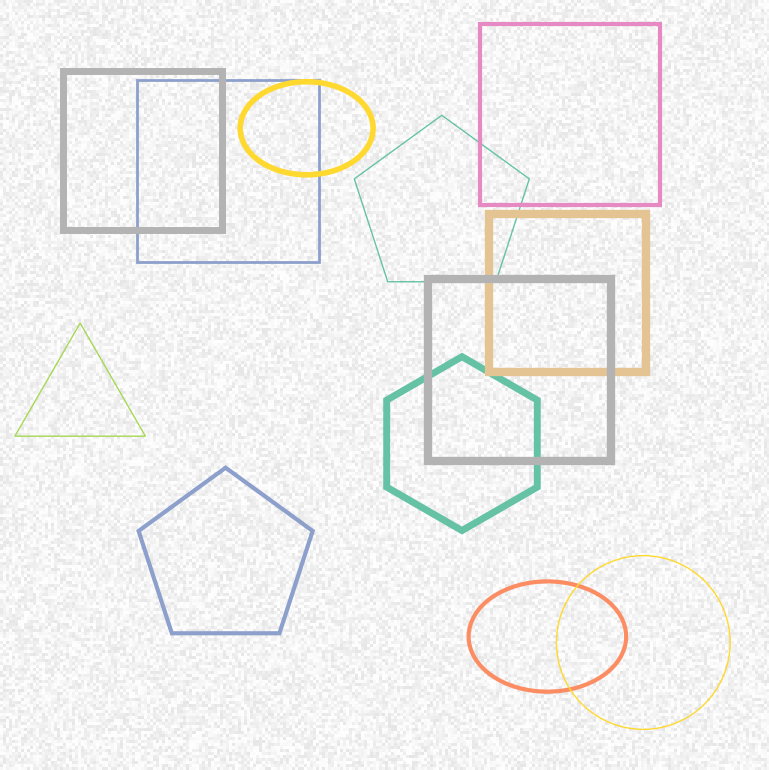[{"shape": "pentagon", "thickness": 0.5, "radius": 0.6, "center": [0.574, 0.731]}, {"shape": "hexagon", "thickness": 2.5, "radius": 0.56, "center": [0.6, 0.424]}, {"shape": "oval", "thickness": 1.5, "radius": 0.51, "center": [0.711, 0.173]}, {"shape": "pentagon", "thickness": 1.5, "radius": 0.59, "center": [0.293, 0.274]}, {"shape": "square", "thickness": 1, "radius": 0.59, "center": [0.296, 0.778]}, {"shape": "square", "thickness": 1.5, "radius": 0.59, "center": [0.74, 0.851]}, {"shape": "triangle", "thickness": 0.5, "radius": 0.49, "center": [0.104, 0.482]}, {"shape": "oval", "thickness": 2, "radius": 0.43, "center": [0.398, 0.833]}, {"shape": "circle", "thickness": 0.5, "radius": 0.56, "center": [0.835, 0.166]}, {"shape": "square", "thickness": 3, "radius": 0.51, "center": [0.737, 0.619]}, {"shape": "square", "thickness": 3, "radius": 0.59, "center": [0.674, 0.52]}, {"shape": "square", "thickness": 2.5, "radius": 0.52, "center": [0.185, 0.804]}]